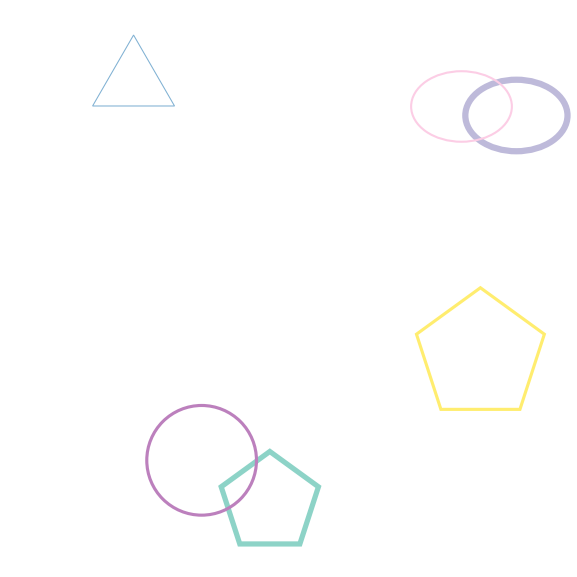[{"shape": "pentagon", "thickness": 2.5, "radius": 0.44, "center": [0.467, 0.129]}, {"shape": "oval", "thickness": 3, "radius": 0.44, "center": [0.894, 0.799]}, {"shape": "triangle", "thickness": 0.5, "radius": 0.41, "center": [0.231, 0.857]}, {"shape": "oval", "thickness": 1, "radius": 0.44, "center": [0.799, 0.815]}, {"shape": "circle", "thickness": 1.5, "radius": 0.47, "center": [0.349, 0.202]}, {"shape": "pentagon", "thickness": 1.5, "radius": 0.58, "center": [0.832, 0.384]}]